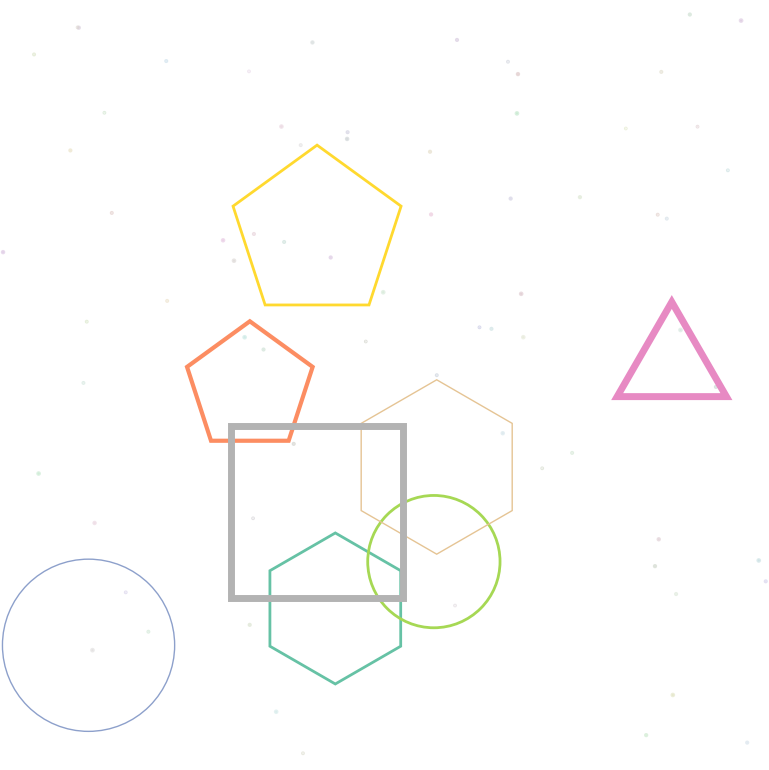[{"shape": "hexagon", "thickness": 1, "radius": 0.49, "center": [0.435, 0.21]}, {"shape": "pentagon", "thickness": 1.5, "radius": 0.43, "center": [0.324, 0.497]}, {"shape": "circle", "thickness": 0.5, "radius": 0.56, "center": [0.115, 0.162]}, {"shape": "triangle", "thickness": 2.5, "radius": 0.41, "center": [0.872, 0.526]}, {"shape": "circle", "thickness": 1, "radius": 0.43, "center": [0.563, 0.271]}, {"shape": "pentagon", "thickness": 1, "radius": 0.57, "center": [0.412, 0.697]}, {"shape": "hexagon", "thickness": 0.5, "radius": 0.57, "center": [0.567, 0.394]}, {"shape": "square", "thickness": 2.5, "radius": 0.56, "center": [0.411, 0.335]}]